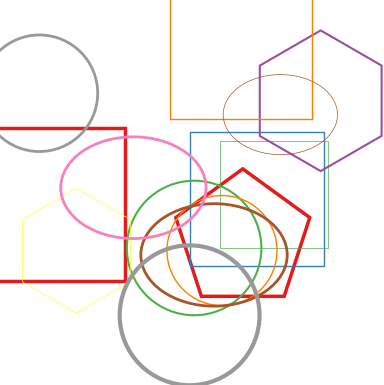[{"shape": "pentagon", "thickness": 2.5, "radius": 0.91, "center": [0.631, 0.378]}, {"shape": "square", "thickness": 2.5, "radius": 0.99, "center": [0.126, 0.469]}, {"shape": "square", "thickness": 1, "radius": 0.87, "center": [0.669, 0.484]}, {"shape": "circle", "thickness": 1.5, "radius": 0.87, "center": [0.504, 0.356]}, {"shape": "square", "thickness": 0.5, "radius": 0.7, "center": [0.712, 0.495]}, {"shape": "hexagon", "thickness": 1.5, "radius": 0.91, "center": [0.833, 0.738]}, {"shape": "square", "thickness": 1, "radius": 0.92, "center": [0.627, 0.876]}, {"shape": "circle", "thickness": 1, "radius": 0.71, "center": [0.577, 0.349]}, {"shape": "hexagon", "thickness": 0.5, "radius": 0.81, "center": [0.199, 0.349]}, {"shape": "oval", "thickness": 2, "radius": 0.95, "center": [0.556, 0.338]}, {"shape": "oval", "thickness": 0.5, "radius": 0.74, "center": [0.728, 0.702]}, {"shape": "oval", "thickness": 2, "radius": 0.94, "center": [0.346, 0.513]}, {"shape": "circle", "thickness": 3, "radius": 0.91, "center": [0.493, 0.181]}, {"shape": "circle", "thickness": 2, "radius": 0.76, "center": [0.102, 0.758]}]